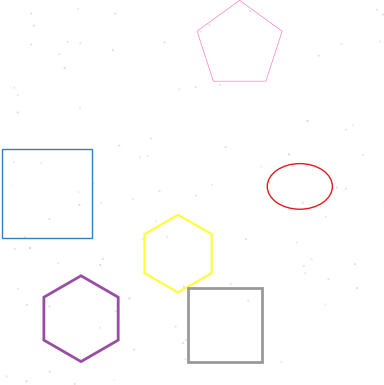[{"shape": "oval", "thickness": 1, "radius": 0.42, "center": [0.779, 0.516]}, {"shape": "square", "thickness": 1, "radius": 0.58, "center": [0.122, 0.497]}, {"shape": "hexagon", "thickness": 2, "radius": 0.56, "center": [0.21, 0.172]}, {"shape": "hexagon", "thickness": 1.5, "radius": 0.5, "center": [0.462, 0.341]}, {"shape": "pentagon", "thickness": 0.5, "radius": 0.58, "center": [0.622, 0.883]}, {"shape": "square", "thickness": 2, "radius": 0.48, "center": [0.584, 0.156]}]